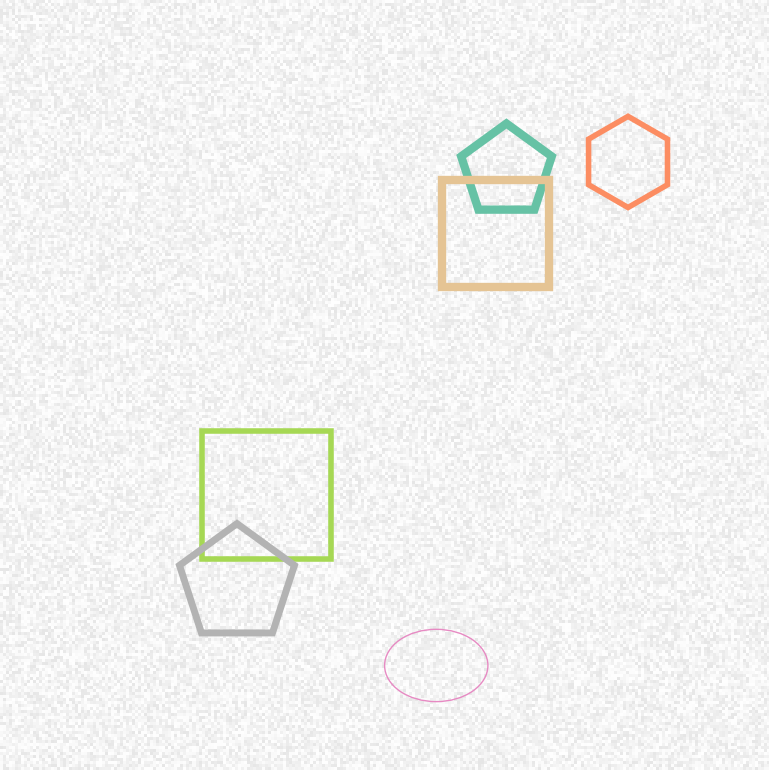[{"shape": "pentagon", "thickness": 3, "radius": 0.31, "center": [0.658, 0.778]}, {"shape": "hexagon", "thickness": 2, "radius": 0.3, "center": [0.816, 0.79]}, {"shape": "oval", "thickness": 0.5, "radius": 0.34, "center": [0.567, 0.136]}, {"shape": "square", "thickness": 2, "radius": 0.42, "center": [0.346, 0.357]}, {"shape": "square", "thickness": 3, "radius": 0.35, "center": [0.644, 0.697]}, {"shape": "pentagon", "thickness": 2.5, "radius": 0.39, "center": [0.308, 0.242]}]